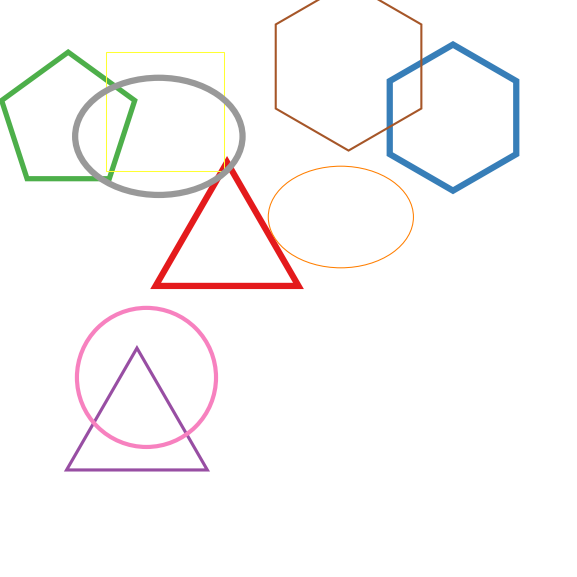[{"shape": "triangle", "thickness": 3, "radius": 0.71, "center": [0.393, 0.575]}, {"shape": "hexagon", "thickness": 3, "radius": 0.63, "center": [0.784, 0.795]}, {"shape": "pentagon", "thickness": 2.5, "radius": 0.61, "center": [0.118, 0.788]}, {"shape": "triangle", "thickness": 1.5, "radius": 0.7, "center": [0.237, 0.256]}, {"shape": "oval", "thickness": 0.5, "radius": 0.63, "center": [0.59, 0.623]}, {"shape": "square", "thickness": 0.5, "radius": 0.51, "center": [0.285, 0.806]}, {"shape": "hexagon", "thickness": 1, "radius": 0.73, "center": [0.604, 0.884]}, {"shape": "circle", "thickness": 2, "radius": 0.6, "center": [0.254, 0.346]}, {"shape": "oval", "thickness": 3, "radius": 0.72, "center": [0.275, 0.763]}]